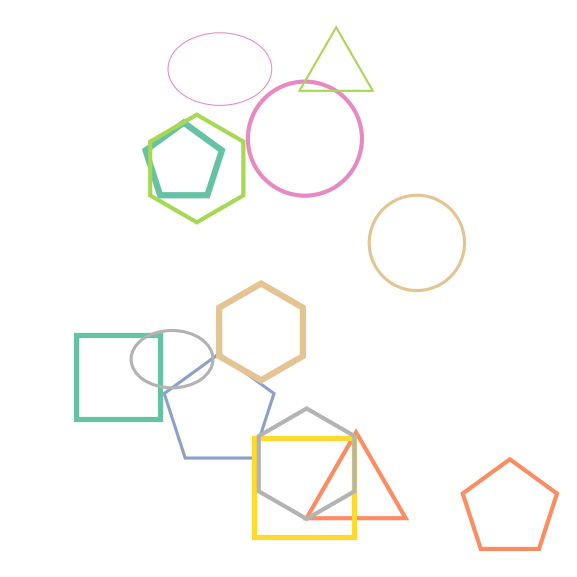[{"shape": "square", "thickness": 2.5, "radius": 0.36, "center": [0.204, 0.346]}, {"shape": "pentagon", "thickness": 3, "radius": 0.35, "center": [0.318, 0.717]}, {"shape": "pentagon", "thickness": 2, "radius": 0.43, "center": [0.883, 0.118]}, {"shape": "triangle", "thickness": 2, "radius": 0.5, "center": [0.617, 0.151]}, {"shape": "pentagon", "thickness": 1.5, "radius": 0.5, "center": [0.379, 0.287]}, {"shape": "oval", "thickness": 0.5, "radius": 0.45, "center": [0.381, 0.88]}, {"shape": "circle", "thickness": 2, "radius": 0.49, "center": [0.528, 0.759]}, {"shape": "hexagon", "thickness": 2, "radius": 0.47, "center": [0.341, 0.707]}, {"shape": "triangle", "thickness": 1, "radius": 0.37, "center": [0.582, 0.879]}, {"shape": "square", "thickness": 2.5, "radius": 0.43, "center": [0.526, 0.155]}, {"shape": "hexagon", "thickness": 3, "radius": 0.42, "center": [0.452, 0.424]}, {"shape": "circle", "thickness": 1.5, "radius": 0.41, "center": [0.722, 0.579]}, {"shape": "hexagon", "thickness": 2, "radius": 0.48, "center": [0.531, 0.196]}, {"shape": "oval", "thickness": 1.5, "radius": 0.35, "center": [0.298, 0.377]}]